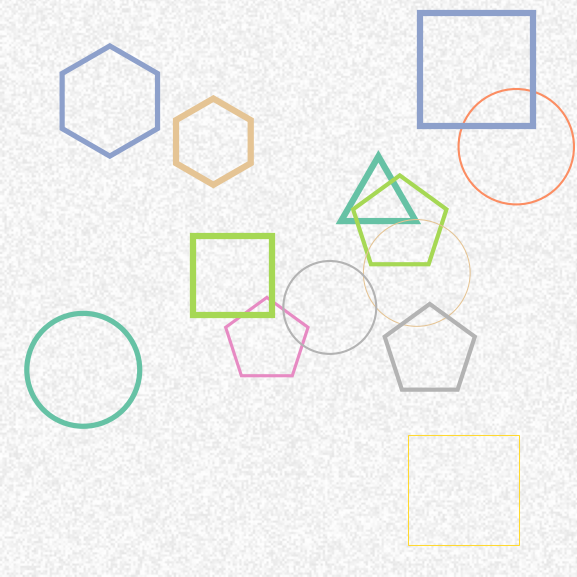[{"shape": "triangle", "thickness": 3, "radius": 0.37, "center": [0.655, 0.654]}, {"shape": "circle", "thickness": 2.5, "radius": 0.49, "center": [0.144, 0.359]}, {"shape": "circle", "thickness": 1, "radius": 0.5, "center": [0.894, 0.745]}, {"shape": "square", "thickness": 3, "radius": 0.49, "center": [0.824, 0.879]}, {"shape": "hexagon", "thickness": 2.5, "radius": 0.48, "center": [0.19, 0.824]}, {"shape": "pentagon", "thickness": 1.5, "radius": 0.37, "center": [0.462, 0.409]}, {"shape": "pentagon", "thickness": 2, "radius": 0.43, "center": [0.692, 0.61]}, {"shape": "square", "thickness": 3, "radius": 0.34, "center": [0.402, 0.522]}, {"shape": "square", "thickness": 0.5, "radius": 0.48, "center": [0.803, 0.15]}, {"shape": "circle", "thickness": 0.5, "radius": 0.46, "center": [0.722, 0.526]}, {"shape": "hexagon", "thickness": 3, "radius": 0.37, "center": [0.369, 0.754]}, {"shape": "circle", "thickness": 1, "radius": 0.4, "center": [0.571, 0.467]}, {"shape": "pentagon", "thickness": 2, "radius": 0.41, "center": [0.744, 0.391]}]